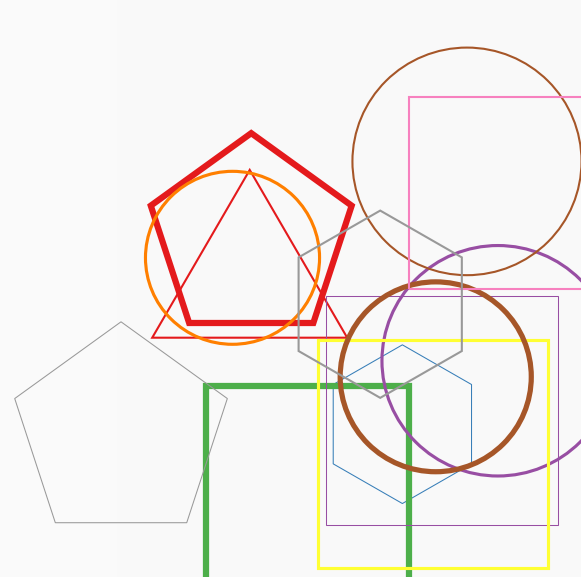[{"shape": "pentagon", "thickness": 3, "radius": 0.91, "center": [0.432, 0.587]}, {"shape": "triangle", "thickness": 1, "radius": 0.97, "center": [0.43, 0.511]}, {"shape": "hexagon", "thickness": 0.5, "radius": 0.69, "center": [0.692, 0.265]}, {"shape": "square", "thickness": 3, "radius": 0.87, "center": [0.529, 0.156]}, {"shape": "circle", "thickness": 1.5, "radius": 1.0, "center": [0.857, 0.374]}, {"shape": "square", "thickness": 0.5, "radius": 0.99, "center": [0.761, 0.288]}, {"shape": "circle", "thickness": 1.5, "radius": 0.75, "center": [0.4, 0.553]}, {"shape": "square", "thickness": 1.5, "radius": 0.99, "center": [0.746, 0.213]}, {"shape": "circle", "thickness": 1, "radius": 0.99, "center": [0.803, 0.72]}, {"shape": "circle", "thickness": 2.5, "radius": 0.82, "center": [0.75, 0.347]}, {"shape": "square", "thickness": 1, "radius": 0.83, "center": [0.87, 0.665]}, {"shape": "pentagon", "thickness": 0.5, "radius": 0.96, "center": [0.208, 0.25]}, {"shape": "hexagon", "thickness": 1, "radius": 0.81, "center": [0.654, 0.472]}]